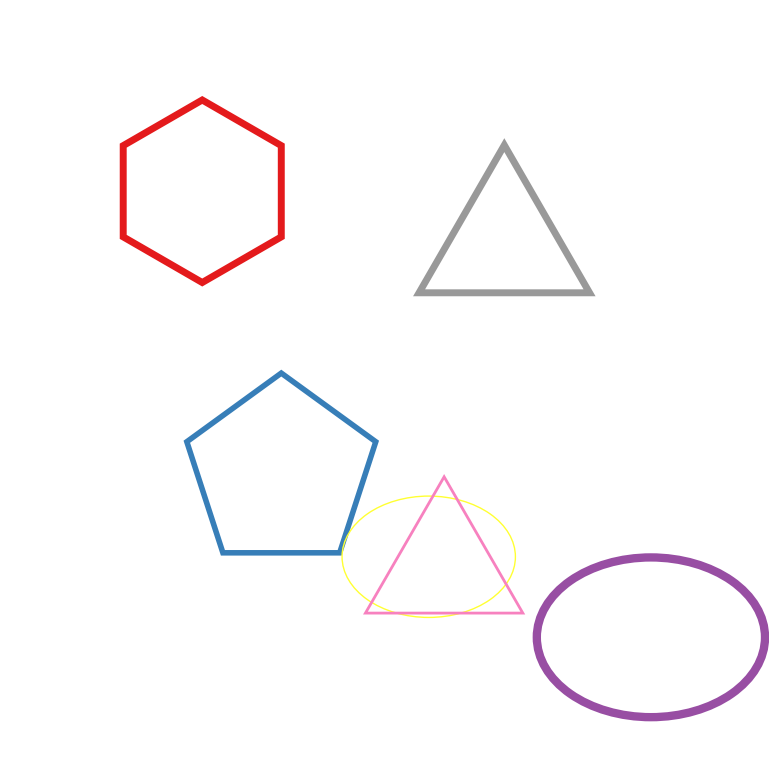[{"shape": "hexagon", "thickness": 2.5, "radius": 0.59, "center": [0.263, 0.752]}, {"shape": "pentagon", "thickness": 2, "radius": 0.65, "center": [0.365, 0.386]}, {"shape": "oval", "thickness": 3, "radius": 0.74, "center": [0.845, 0.172]}, {"shape": "oval", "thickness": 0.5, "radius": 0.56, "center": [0.557, 0.277]}, {"shape": "triangle", "thickness": 1, "radius": 0.59, "center": [0.577, 0.263]}, {"shape": "triangle", "thickness": 2.5, "radius": 0.64, "center": [0.655, 0.684]}]